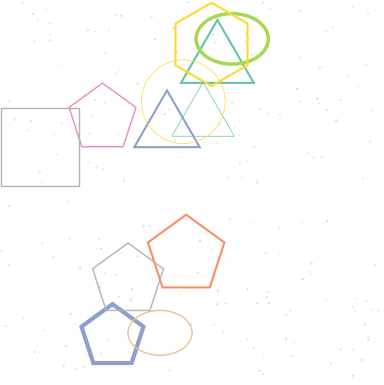[{"shape": "triangle", "thickness": 1.5, "radius": 0.55, "center": [0.565, 0.839]}, {"shape": "triangle", "thickness": 0.5, "radius": 0.47, "center": [0.527, 0.693]}, {"shape": "pentagon", "thickness": 1.5, "radius": 0.52, "center": [0.484, 0.338]}, {"shape": "triangle", "thickness": 1.5, "radius": 0.49, "center": [0.434, 0.667]}, {"shape": "pentagon", "thickness": 3, "radius": 0.42, "center": [0.292, 0.126]}, {"shape": "pentagon", "thickness": 1, "radius": 0.46, "center": [0.266, 0.693]}, {"shape": "oval", "thickness": 2.5, "radius": 0.47, "center": [0.603, 0.899]}, {"shape": "hexagon", "thickness": 1.5, "radius": 0.54, "center": [0.549, 0.885]}, {"shape": "circle", "thickness": 0.5, "radius": 0.54, "center": [0.476, 0.736]}, {"shape": "oval", "thickness": 1, "radius": 0.42, "center": [0.416, 0.135]}, {"shape": "square", "thickness": 1, "radius": 0.51, "center": [0.105, 0.618]}, {"shape": "pentagon", "thickness": 1, "radius": 0.48, "center": [0.333, 0.272]}]